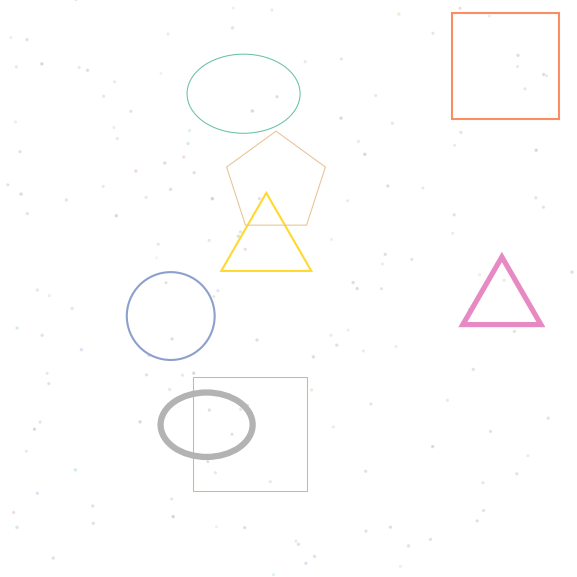[{"shape": "oval", "thickness": 0.5, "radius": 0.49, "center": [0.422, 0.837]}, {"shape": "square", "thickness": 1, "radius": 0.46, "center": [0.875, 0.885]}, {"shape": "circle", "thickness": 1, "radius": 0.38, "center": [0.296, 0.452]}, {"shape": "triangle", "thickness": 2.5, "radius": 0.39, "center": [0.869, 0.476]}, {"shape": "square", "thickness": 0.5, "radius": 0.49, "center": [0.432, 0.247]}, {"shape": "triangle", "thickness": 1, "radius": 0.45, "center": [0.461, 0.575]}, {"shape": "pentagon", "thickness": 0.5, "radius": 0.45, "center": [0.478, 0.682]}, {"shape": "oval", "thickness": 3, "radius": 0.4, "center": [0.358, 0.264]}]